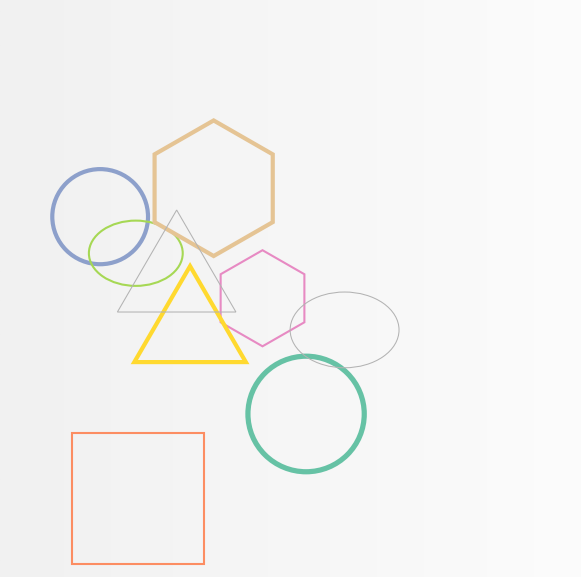[{"shape": "circle", "thickness": 2.5, "radius": 0.5, "center": [0.527, 0.282]}, {"shape": "square", "thickness": 1, "radius": 0.57, "center": [0.237, 0.135]}, {"shape": "circle", "thickness": 2, "radius": 0.41, "center": [0.172, 0.624]}, {"shape": "hexagon", "thickness": 1, "radius": 0.42, "center": [0.452, 0.483]}, {"shape": "oval", "thickness": 1, "radius": 0.4, "center": [0.234, 0.561]}, {"shape": "triangle", "thickness": 2, "radius": 0.55, "center": [0.327, 0.428]}, {"shape": "hexagon", "thickness": 2, "radius": 0.59, "center": [0.368, 0.673]}, {"shape": "oval", "thickness": 0.5, "radius": 0.47, "center": [0.593, 0.428]}, {"shape": "triangle", "thickness": 0.5, "radius": 0.59, "center": [0.304, 0.518]}]